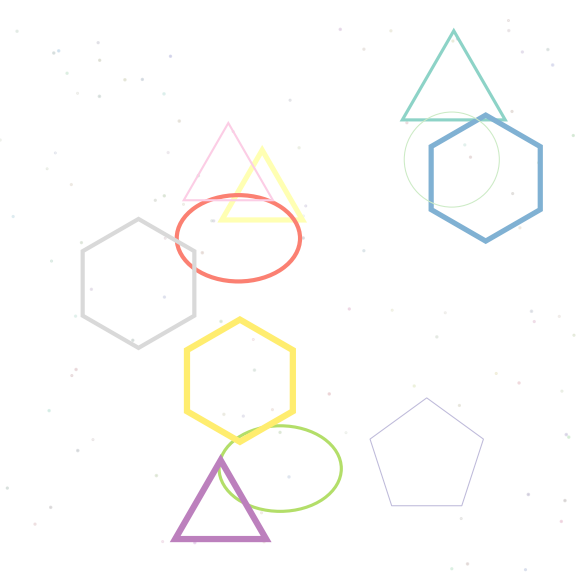[{"shape": "triangle", "thickness": 1.5, "radius": 0.51, "center": [0.786, 0.843]}, {"shape": "triangle", "thickness": 2.5, "radius": 0.4, "center": [0.454, 0.659]}, {"shape": "pentagon", "thickness": 0.5, "radius": 0.52, "center": [0.739, 0.207]}, {"shape": "oval", "thickness": 2, "radius": 0.53, "center": [0.413, 0.587]}, {"shape": "hexagon", "thickness": 2.5, "radius": 0.55, "center": [0.841, 0.691]}, {"shape": "oval", "thickness": 1.5, "radius": 0.53, "center": [0.485, 0.188]}, {"shape": "triangle", "thickness": 1, "radius": 0.45, "center": [0.395, 0.697]}, {"shape": "hexagon", "thickness": 2, "radius": 0.56, "center": [0.24, 0.508]}, {"shape": "triangle", "thickness": 3, "radius": 0.45, "center": [0.382, 0.111]}, {"shape": "circle", "thickness": 0.5, "radius": 0.41, "center": [0.782, 0.723]}, {"shape": "hexagon", "thickness": 3, "radius": 0.53, "center": [0.415, 0.34]}]